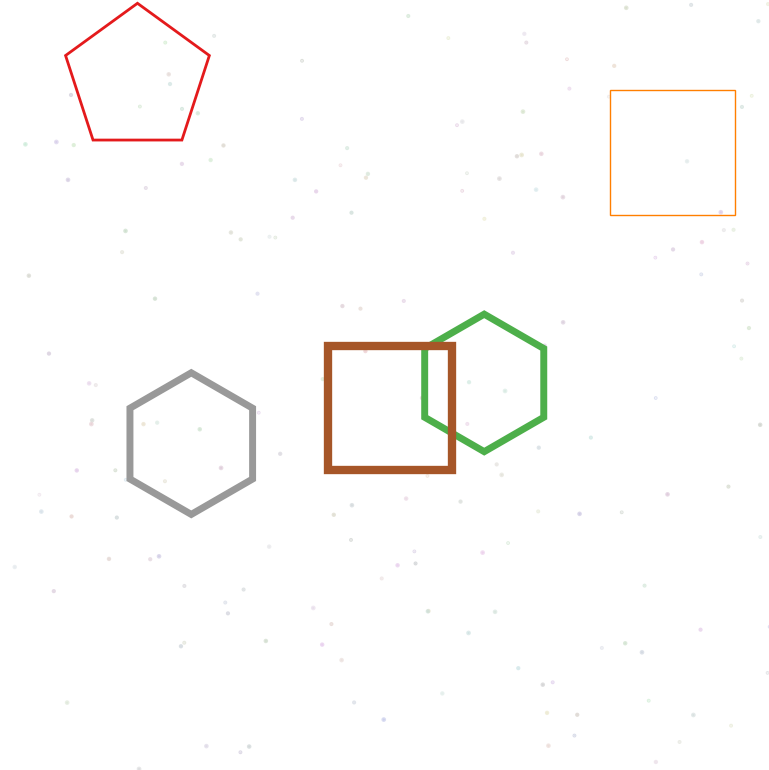[{"shape": "pentagon", "thickness": 1, "radius": 0.49, "center": [0.179, 0.898]}, {"shape": "hexagon", "thickness": 2.5, "radius": 0.45, "center": [0.629, 0.503]}, {"shape": "square", "thickness": 0.5, "radius": 0.4, "center": [0.873, 0.802]}, {"shape": "square", "thickness": 3, "radius": 0.4, "center": [0.507, 0.47]}, {"shape": "hexagon", "thickness": 2.5, "radius": 0.46, "center": [0.248, 0.424]}]